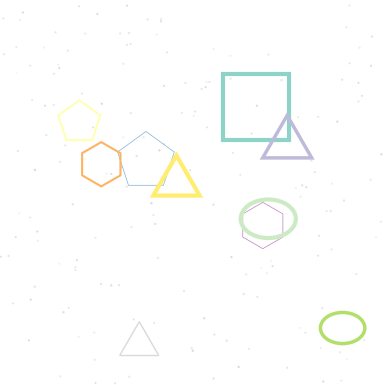[{"shape": "square", "thickness": 3, "radius": 0.43, "center": [0.664, 0.721]}, {"shape": "pentagon", "thickness": 1.5, "radius": 0.29, "center": [0.206, 0.683]}, {"shape": "triangle", "thickness": 2.5, "radius": 0.37, "center": [0.746, 0.627]}, {"shape": "pentagon", "thickness": 0.5, "radius": 0.39, "center": [0.379, 0.581]}, {"shape": "hexagon", "thickness": 1.5, "radius": 0.29, "center": [0.263, 0.573]}, {"shape": "oval", "thickness": 2.5, "radius": 0.29, "center": [0.89, 0.148]}, {"shape": "triangle", "thickness": 1, "radius": 0.29, "center": [0.362, 0.106]}, {"shape": "hexagon", "thickness": 0.5, "radius": 0.3, "center": [0.683, 0.414]}, {"shape": "oval", "thickness": 3, "radius": 0.36, "center": [0.697, 0.432]}, {"shape": "triangle", "thickness": 3, "radius": 0.35, "center": [0.458, 0.527]}]